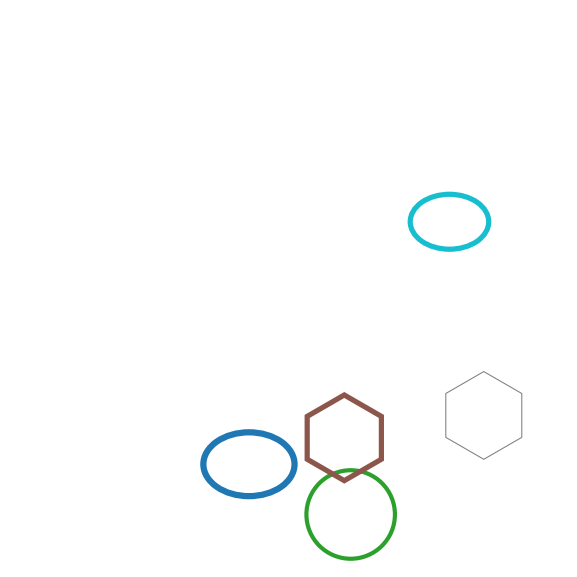[{"shape": "oval", "thickness": 3, "radius": 0.39, "center": [0.431, 0.195]}, {"shape": "circle", "thickness": 2, "radius": 0.38, "center": [0.607, 0.108]}, {"shape": "hexagon", "thickness": 2.5, "radius": 0.37, "center": [0.596, 0.241]}, {"shape": "hexagon", "thickness": 0.5, "radius": 0.38, "center": [0.838, 0.28]}, {"shape": "oval", "thickness": 2.5, "radius": 0.34, "center": [0.778, 0.615]}]